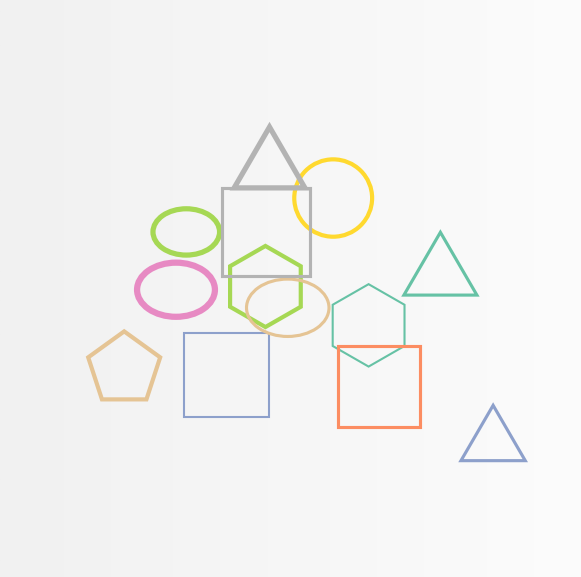[{"shape": "triangle", "thickness": 1.5, "radius": 0.36, "center": [0.758, 0.524]}, {"shape": "hexagon", "thickness": 1, "radius": 0.36, "center": [0.634, 0.436]}, {"shape": "square", "thickness": 1.5, "radius": 0.35, "center": [0.653, 0.33]}, {"shape": "square", "thickness": 1, "radius": 0.36, "center": [0.39, 0.35]}, {"shape": "triangle", "thickness": 1.5, "radius": 0.32, "center": [0.848, 0.233]}, {"shape": "oval", "thickness": 3, "radius": 0.33, "center": [0.303, 0.497]}, {"shape": "hexagon", "thickness": 2, "radius": 0.35, "center": [0.457, 0.503]}, {"shape": "oval", "thickness": 2.5, "radius": 0.29, "center": [0.32, 0.598]}, {"shape": "circle", "thickness": 2, "radius": 0.33, "center": [0.573, 0.656]}, {"shape": "oval", "thickness": 1.5, "radius": 0.35, "center": [0.495, 0.466]}, {"shape": "pentagon", "thickness": 2, "radius": 0.33, "center": [0.214, 0.36]}, {"shape": "square", "thickness": 1.5, "radius": 0.38, "center": [0.458, 0.597]}, {"shape": "triangle", "thickness": 2.5, "radius": 0.35, "center": [0.464, 0.709]}]